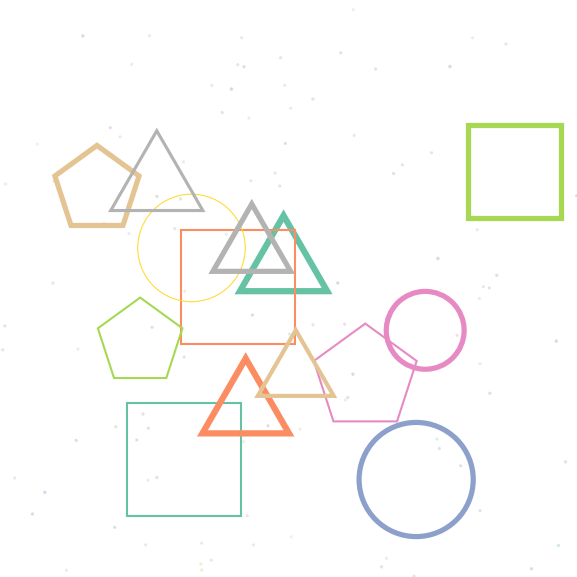[{"shape": "triangle", "thickness": 3, "radius": 0.44, "center": [0.491, 0.539]}, {"shape": "square", "thickness": 1, "radius": 0.49, "center": [0.319, 0.203]}, {"shape": "square", "thickness": 1, "radius": 0.5, "center": [0.412, 0.502]}, {"shape": "triangle", "thickness": 3, "radius": 0.43, "center": [0.425, 0.292]}, {"shape": "circle", "thickness": 2.5, "radius": 0.49, "center": [0.721, 0.169]}, {"shape": "circle", "thickness": 2.5, "radius": 0.34, "center": [0.736, 0.427]}, {"shape": "pentagon", "thickness": 1, "radius": 0.47, "center": [0.632, 0.345]}, {"shape": "square", "thickness": 2.5, "radius": 0.4, "center": [0.89, 0.703]}, {"shape": "pentagon", "thickness": 1, "radius": 0.39, "center": [0.243, 0.407]}, {"shape": "circle", "thickness": 0.5, "radius": 0.47, "center": [0.332, 0.57]}, {"shape": "triangle", "thickness": 2, "radius": 0.38, "center": [0.512, 0.352]}, {"shape": "pentagon", "thickness": 2.5, "radius": 0.38, "center": [0.168, 0.671]}, {"shape": "triangle", "thickness": 2.5, "radius": 0.39, "center": [0.436, 0.568]}, {"shape": "triangle", "thickness": 1.5, "radius": 0.46, "center": [0.272, 0.681]}]